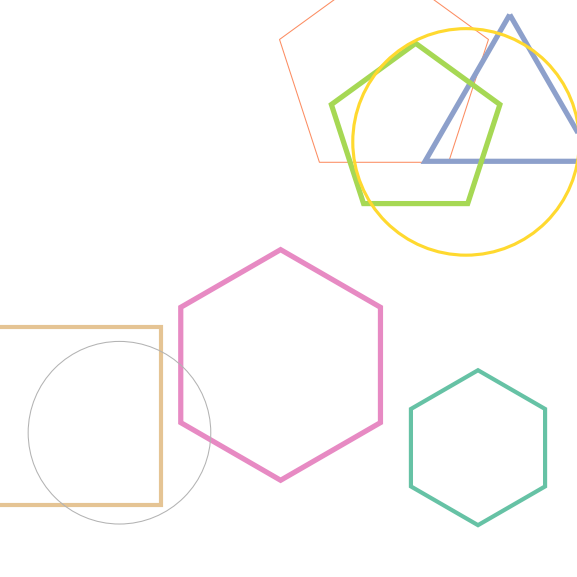[{"shape": "hexagon", "thickness": 2, "radius": 0.67, "center": [0.828, 0.224]}, {"shape": "pentagon", "thickness": 0.5, "radius": 0.95, "center": [0.665, 0.872]}, {"shape": "triangle", "thickness": 2.5, "radius": 0.85, "center": [0.883, 0.804]}, {"shape": "hexagon", "thickness": 2.5, "radius": 1.0, "center": [0.486, 0.367]}, {"shape": "pentagon", "thickness": 2.5, "radius": 0.77, "center": [0.72, 0.771]}, {"shape": "circle", "thickness": 1.5, "radius": 0.98, "center": [0.807, 0.753]}, {"shape": "square", "thickness": 2, "radius": 0.77, "center": [0.125, 0.28]}, {"shape": "circle", "thickness": 0.5, "radius": 0.79, "center": [0.207, 0.25]}]